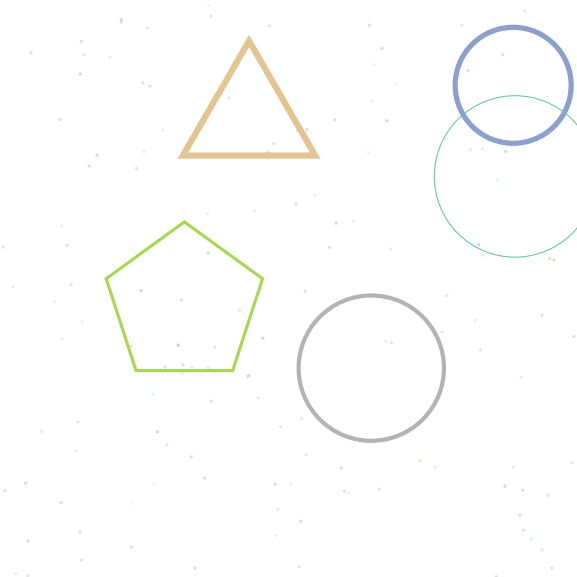[{"shape": "circle", "thickness": 0.5, "radius": 0.7, "center": [0.892, 0.694]}, {"shape": "circle", "thickness": 2.5, "radius": 0.5, "center": [0.889, 0.851]}, {"shape": "pentagon", "thickness": 1.5, "radius": 0.71, "center": [0.319, 0.473]}, {"shape": "triangle", "thickness": 3, "radius": 0.66, "center": [0.431, 0.796]}, {"shape": "circle", "thickness": 2, "radius": 0.63, "center": [0.643, 0.362]}]